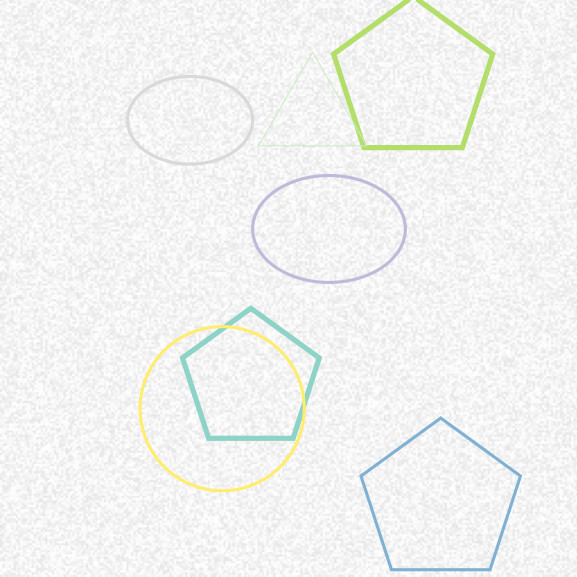[{"shape": "pentagon", "thickness": 2.5, "radius": 0.62, "center": [0.434, 0.341]}, {"shape": "oval", "thickness": 1.5, "radius": 0.66, "center": [0.57, 0.603]}, {"shape": "pentagon", "thickness": 1.5, "radius": 0.73, "center": [0.763, 0.13]}, {"shape": "pentagon", "thickness": 2.5, "radius": 0.72, "center": [0.715, 0.861]}, {"shape": "oval", "thickness": 1.5, "radius": 0.54, "center": [0.329, 0.791]}, {"shape": "triangle", "thickness": 0.5, "radius": 0.54, "center": [0.541, 0.801]}, {"shape": "circle", "thickness": 1.5, "radius": 0.71, "center": [0.385, 0.291]}]